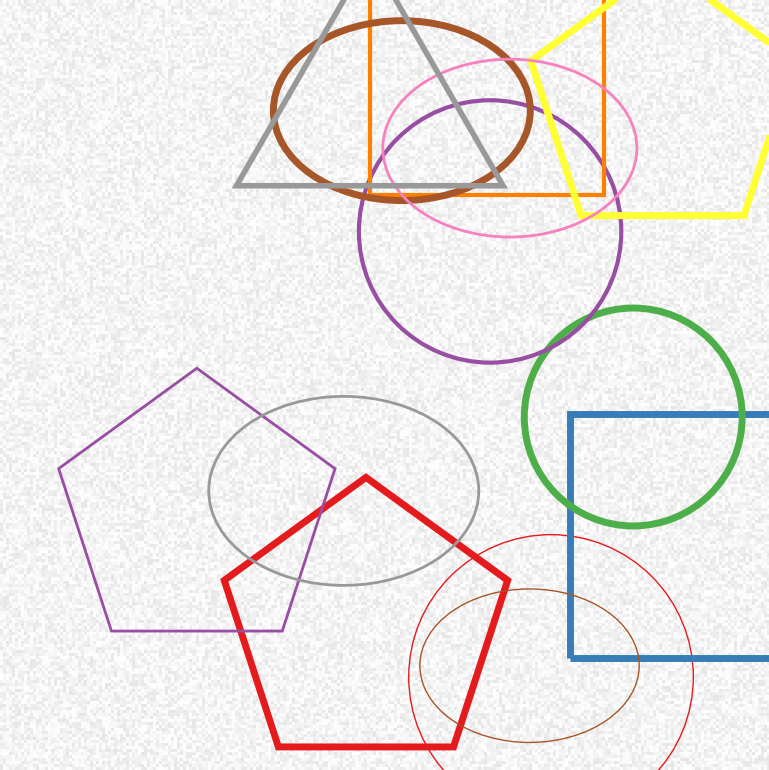[{"shape": "circle", "thickness": 0.5, "radius": 0.92, "center": [0.716, 0.121]}, {"shape": "pentagon", "thickness": 2.5, "radius": 0.97, "center": [0.475, 0.186]}, {"shape": "square", "thickness": 2.5, "radius": 0.79, "center": [0.898, 0.304]}, {"shape": "circle", "thickness": 2.5, "radius": 0.71, "center": [0.822, 0.458]}, {"shape": "circle", "thickness": 1.5, "radius": 0.85, "center": [0.636, 0.699]}, {"shape": "pentagon", "thickness": 1, "radius": 0.94, "center": [0.256, 0.333]}, {"shape": "square", "thickness": 1.5, "radius": 0.76, "center": [0.632, 0.899]}, {"shape": "pentagon", "thickness": 2.5, "radius": 0.9, "center": [0.86, 0.865]}, {"shape": "oval", "thickness": 2.5, "radius": 0.83, "center": [0.522, 0.856]}, {"shape": "oval", "thickness": 0.5, "radius": 0.71, "center": [0.688, 0.135]}, {"shape": "oval", "thickness": 1, "radius": 0.82, "center": [0.662, 0.808]}, {"shape": "triangle", "thickness": 2, "radius": 1.0, "center": [0.48, 0.859]}, {"shape": "oval", "thickness": 1, "radius": 0.88, "center": [0.446, 0.363]}]